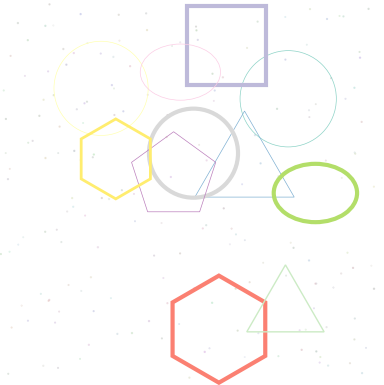[{"shape": "circle", "thickness": 0.5, "radius": 0.63, "center": [0.749, 0.743]}, {"shape": "circle", "thickness": 0.5, "radius": 0.61, "center": [0.263, 0.77]}, {"shape": "square", "thickness": 3, "radius": 0.51, "center": [0.588, 0.881]}, {"shape": "hexagon", "thickness": 3, "radius": 0.7, "center": [0.569, 0.145]}, {"shape": "triangle", "thickness": 0.5, "radius": 0.75, "center": [0.635, 0.563]}, {"shape": "oval", "thickness": 3, "radius": 0.54, "center": [0.819, 0.499]}, {"shape": "oval", "thickness": 0.5, "radius": 0.52, "center": [0.469, 0.813]}, {"shape": "circle", "thickness": 3, "radius": 0.58, "center": [0.503, 0.602]}, {"shape": "pentagon", "thickness": 0.5, "radius": 0.57, "center": [0.451, 0.543]}, {"shape": "triangle", "thickness": 1, "radius": 0.58, "center": [0.741, 0.196]}, {"shape": "hexagon", "thickness": 2, "radius": 0.52, "center": [0.301, 0.587]}]